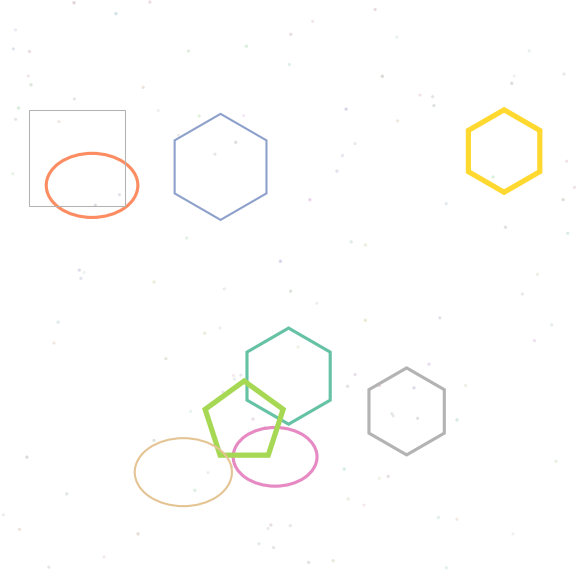[{"shape": "hexagon", "thickness": 1.5, "radius": 0.42, "center": [0.5, 0.348]}, {"shape": "oval", "thickness": 1.5, "radius": 0.4, "center": [0.159, 0.678]}, {"shape": "hexagon", "thickness": 1, "radius": 0.46, "center": [0.382, 0.71]}, {"shape": "oval", "thickness": 1.5, "radius": 0.36, "center": [0.476, 0.208]}, {"shape": "pentagon", "thickness": 2.5, "radius": 0.36, "center": [0.423, 0.268]}, {"shape": "hexagon", "thickness": 2.5, "radius": 0.36, "center": [0.873, 0.738]}, {"shape": "oval", "thickness": 1, "radius": 0.42, "center": [0.317, 0.182]}, {"shape": "square", "thickness": 0.5, "radius": 0.41, "center": [0.133, 0.726]}, {"shape": "hexagon", "thickness": 1.5, "radius": 0.38, "center": [0.704, 0.287]}]